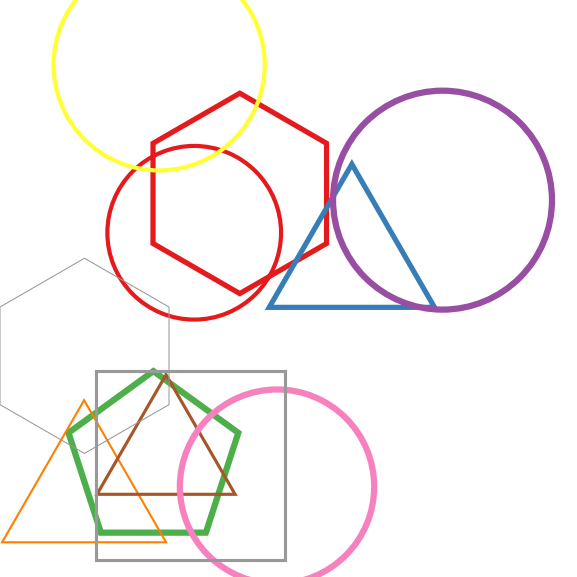[{"shape": "circle", "thickness": 2, "radius": 0.75, "center": [0.336, 0.596]}, {"shape": "hexagon", "thickness": 2.5, "radius": 0.87, "center": [0.415, 0.664]}, {"shape": "triangle", "thickness": 2.5, "radius": 0.83, "center": [0.609, 0.55]}, {"shape": "pentagon", "thickness": 3, "radius": 0.77, "center": [0.266, 0.202]}, {"shape": "circle", "thickness": 3, "radius": 0.95, "center": [0.766, 0.653]}, {"shape": "triangle", "thickness": 1, "radius": 0.82, "center": [0.146, 0.142]}, {"shape": "circle", "thickness": 2, "radius": 0.91, "center": [0.276, 0.887]}, {"shape": "triangle", "thickness": 1.5, "radius": 0.69, "center": [0.288, 0.212]}, {"shape": "circle", "thickness": 3, "radius": 0.84, "center": [0.48, 0.156]}, {"shape": "square", "thickness": 1.5, "radius": 0.82, "center": [0.33, 0.193]}, {"shape": "hexagon", "thickness": 0.5, "radius": 0.84, "center": [0.146, 0.383]}]